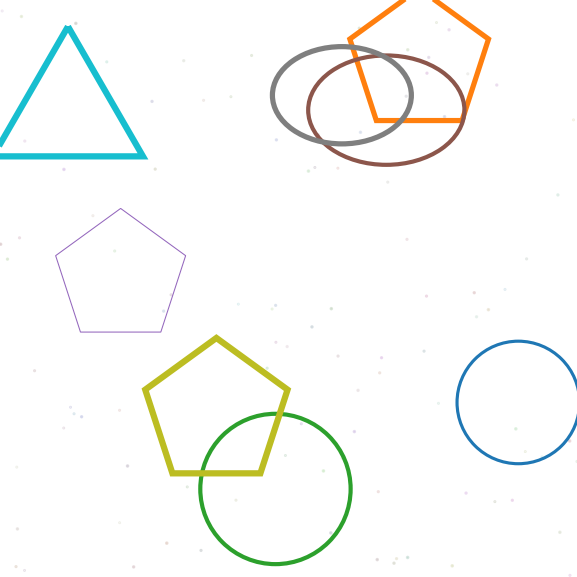[{"shape": "circle", "thickness": 1.5, "radius": 0.53, "center": [0.898, 0.302]}, {"shape": "pentagon", "thickness": 2.5, "radius": 0.63, "center": [0.726, 0.893]}, {"shape": "circle", "thickness": 2, "radius": 0.65, "center": [0.477, 0.152]}, {"shape": "pentagon", "thickness": 0.5, "radius": 0.59, "center": [0.209, 0.52]}, {"shape": "oval", "thickness": 2, "radius": 0.68, "center": [0.669, 0.808]}, {"shape": "oval", "thickness": 2.5, "radius": 0.6, "center": [0.592, 0.834]}, {"shape": "pentagon", "thickness": 3, "radius": 0.65, "center": [0.375, 0.284]}, {"shape": "triangle", "thickness": 3, "radius": 0.75, "center": [0.118, 0.803]}]